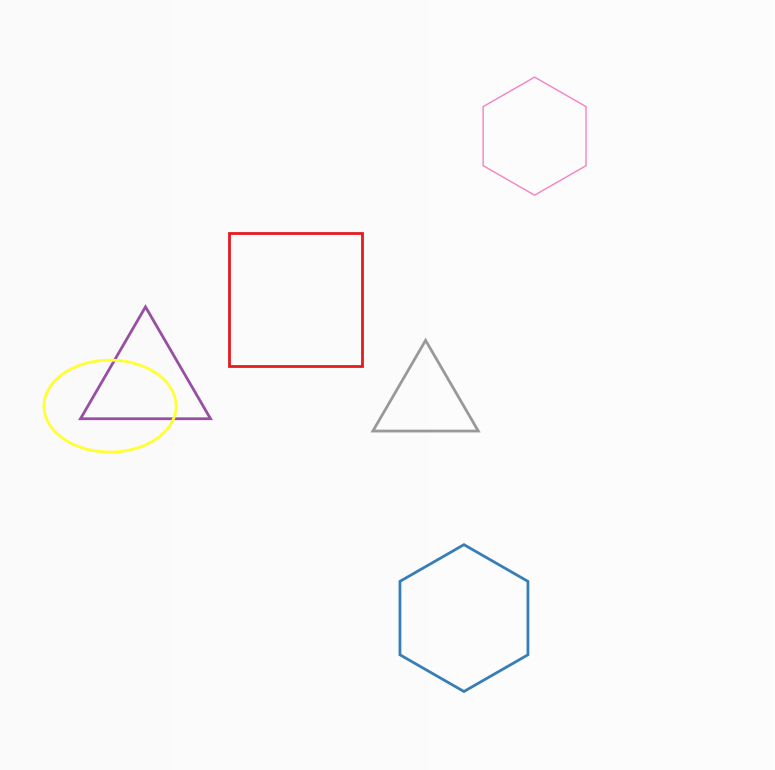[{"shape": "square", "thickness": 1, "radius": 0.43, "center": [0.382, 0.611]}, {"shape": "hexagon", "thickness": 1, "radius": 0.48, "center": [0.599, 0.197]}, {"shape": "triangle", "thickness": 1, "radius": 0.48, "center": [0.188, 0.505]}, {"shape": "oval", "thickness": 1, "radius": 0.43, "center": [0.142, 0.473]}, {"shape": "hexagon", "thickness": 0.5, "radius": 0.38, "center": [0.69, 0.823]}, {"shape": "triangle", "thickness": 1, "radius": 0.39, "center": [0.549, 0.479]}]